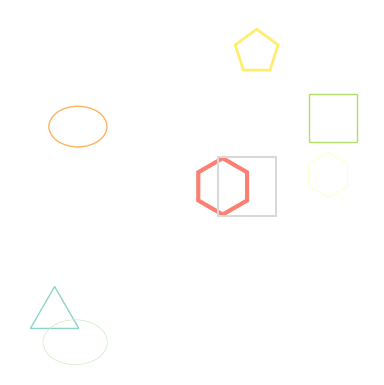[{"shape": "triangle", "thickness": 1, "radius": 0.36, "center": [0.142, 0.183]}, {"shape": "hexagon", "thickness": 0.5, "radius": 0.29, "center": [0.853, 0.545]}, {"shape": "hexagon", "thickness": 3, "radius": 0.37, "center": [0.578, 0.516]}, {"shape": "oval", "thickness": 1, "radius": 0.38, "center": [0.202, 0.671]}, {"shape": "square", "thickness": 1, "radius": 0.31, "center": [0.864, 0.693]}, {"shape": "square", "thickness": 1.5, "radius": 0.38, "center": [0.641, 0.516]}, {"shape": "oval", "thickness": 0.5, "radius": 0.42, "center": [0.195, 0.111]}, {"shape": "pentagon", "thickness": 2, "radius": 0.29, "center": [0.667, 0.865]}]